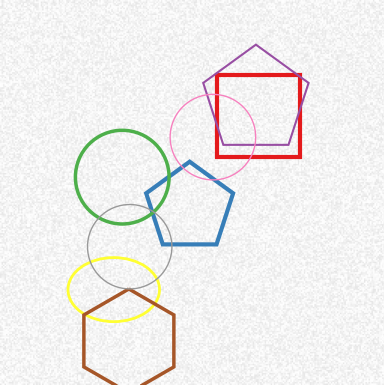[{"shape": "square", "thickness": 3, "radius": 0.53, "center": [0.672, 0.699]}, {"shape": "pentagon", "thickness": 3, "radius": 0.59, "center": [0.493, 0.461]}, {"shape": "circle", "thickness": 2.5, "radius": 0.61, "center": [0.318, 0.54]}, {"shape": "pentagon", "thickness": 1.5, "radius": 0.72, "center": [0.665, 0.74]}, {"shape": "oval", "thickness": 2, "radius": 0.59, "center": [0.295, 0.248]}, {"shape": "hexagon", "thickness": 2.5, "radius": 0.67, "center": [0.335, 0.114]}, {"shape": "circle", "thickness": 1, "radius": 0.56, "center": [0.553, 0.644]}, {"shape": "circle", "thickness": 1, "radius": 0.55, "center": [0.337, 0.359]}]